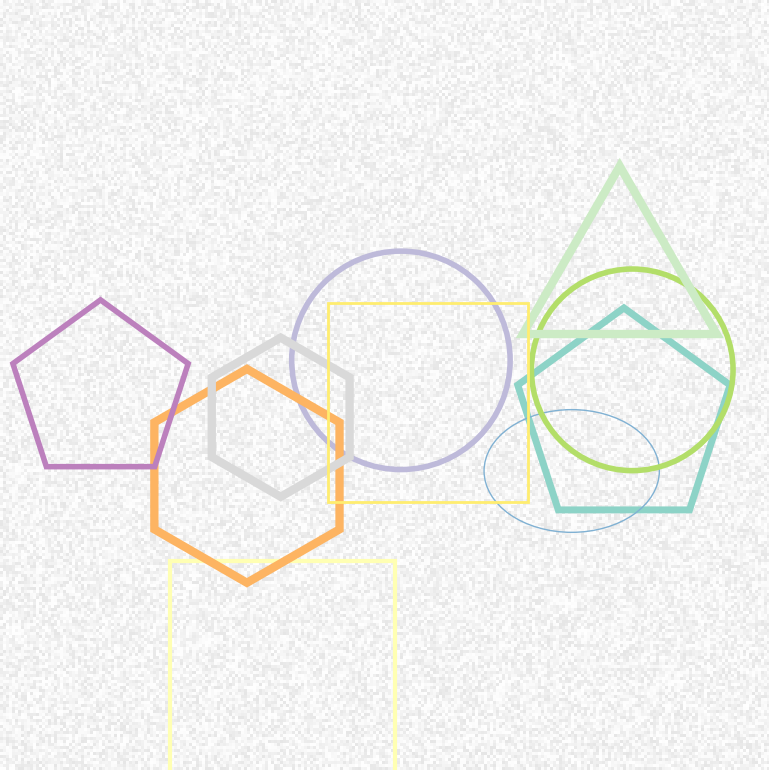[{"shape": "pentagon", "thickness": 2.5, "radius": 0.72, "center": [0.81, 0.455]}, {"shape": "square", "thickness": 1.5, "radius": 0.73, "center": [0.367, 0.125]}, {"shape": "circle", "thickness": 2, "radius": 0.71, "center": [0.521, 0.532]}, {"shape": "oval", "thickness": 0.5, "radius": 0.57, "center": [0.742, 0.388]}, {"shape": "hexagon", "thickness": 3, "radius": 0.69, "center": [0.321, 0.382]}, {"shape": "circle", "thickness": 2, "radius": 0.65, "center": [0.821, 0.52]}, {"shape": "hexagon", "thickness": 3, "radius": 0.52, "center": [0.365, 0.458]}, {"shape": "pentagon", "thickness": 2, "radius": 0.6, "center": [0.131, 0.491]}, {"shape": "triangle", "thickness": 3, "radius": 0.73, "center": [0.805, 0.639]}, {"shape": "square", "thickness": 1, "radius": 0.65, "center": [0.556, 0.477]}]